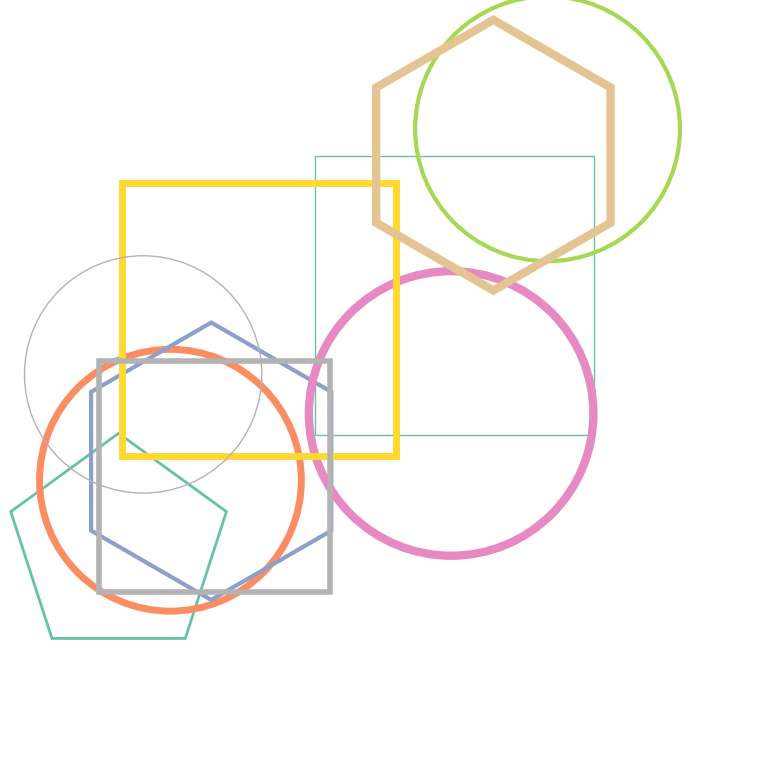[{"shape": "square", "thickness": 0.5, "radius": 0.9, "center": [0.59, 0.616]}, {"shape": "pentagon", "thickness": 1, "radius": 0.74, "center": [0.154, 0.29]}, {"shape": "circle", "thickness": 2.5, "radius": 0.85, "center": [0.221, 0.376]}, {"shape": "hexagon", "thickness": 1.5, "radius": 0.9, "center": [0.274, 0.401]}, {"shape": "circle", "thickness": 3, "radius": 0.92, "center": [0.586, 0.463]}, {"shape": "circle", "thickness": 1.5, "radius": 0.86, "center": [0.711, 0.833]}, {"shape": "square", "thickness": 2.5, "radius": 0.89, "center": [0.336, 0.585]}, {"shape": "hexagon", "thickness": 3, "radius": 0.88, "center": [0.641, 0.798]}, {"shape": "circle", "thickness": 0.5, "radius": 0.77, "center": [0.186, 0.514]}, {"shape": "square", "thickness": 2, "radius": 0.75, "center": [0.279, 0.381]}]